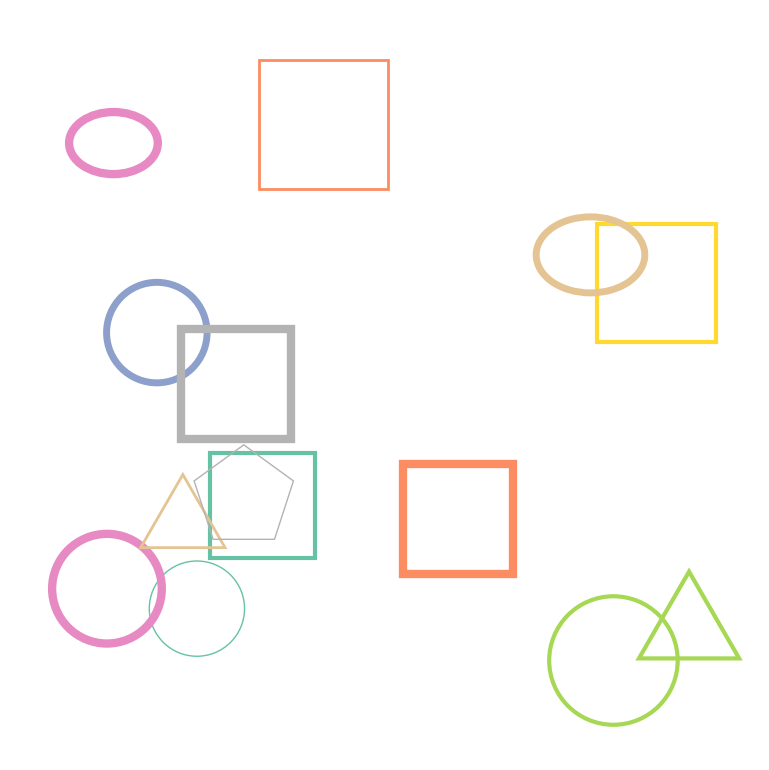[{"shape": "circle", "thickness": 0.5, "radius": 0.31, "center": [0.256, 0.21]}, {"shape": "square", "thickness": 1.5, "radius": 0.34, "center": [0.341, 0.343]}, {"shape": "square", "thickness": 3, "radius": 0.36, "center": [0.595, 0.326]}, {"shape": "square", "thickness": 1, "radius": 0.42, "center": [0.42, 0.838]}, {"shape": "circle", "thickness": 2.5, "radius": 0.33, "center": [0.204, 0.568]}, {"shape": "circle", "thickness": 3, "radius": 0.36, "center": [0.139, 0.235]}, {"shape": "oval", "thickness": 3, "radius": 0.29, "center": [0.147, 0.814]}, {"shape": "triangle", "thickness": 1.5, "radius": 0.38, "center": [0.895, 0.182]}, {"shape": "circle", "thickness": 1.5, "radius": 0.42, "center": [0.797, 0.142]}, {"shape": "square", "thickness": 1.5, "radius": 0.38, "center": [0.853, 0.632]}, {"shape": "triangle", "thickness": 1, "radius": 0.32, "center": [0.237, 0.32]}, {"shape": "oval", "thickness": 2.5, "radius": 0.35, "center": [0.767, 0.669]}, {"shape": "pentagon", "thickness": 0.5, "radius": 0.34, "center": [0.317, 0.354]}, {"shape": "square", "thickness": 3, "radius": 0.36, "center": [0.306, 0.501]}]